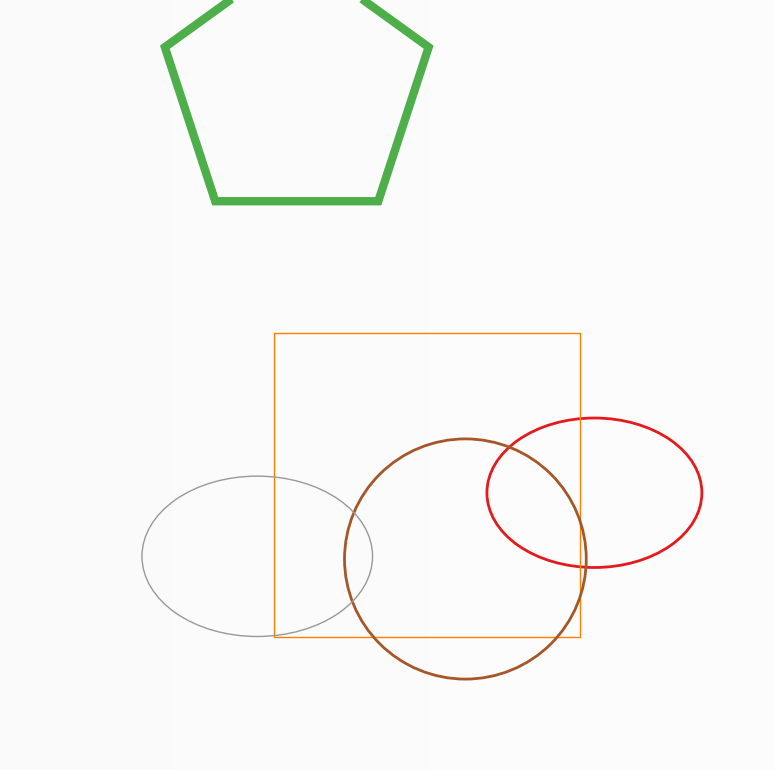[{"shape": "oval", "thickness": 1, "radius": 0.69, "center": [0.767, 0.36]}, {"shape": "pentagon", "thickness": 3, "radius": 0.89, "center": [0.383, 0.883]}, {"shape": "square", "thickness": 0.5, "radius": 0.99, "center": [0.551, 0.37]}, {"shape": "circle", "thickness": 1, "radius": 0.78, "center": [0.6, 0.274]}, {"shape": "oval", "thickness": 0.5, "radius": 0.74, "center": [0.332, 0.278]}]